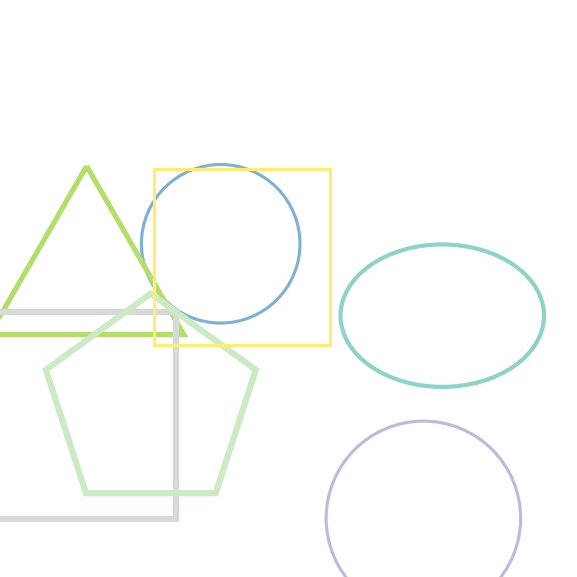[{"shape": "oval", "thickness": 2, "radius": 0.88, "center": [0.766, 0.453]}, {"shape": "circle", "thickness": 1.5, "radius": 0.84, "center": [0.733, 0.102]}, {"shape": "circle", "thickness": 1.5, "radius": 0.69, "center": [0.382, 0.577]}, {"shape": "triangle", "thickness": 2.5, "radius": 0.97, "center": [0.15, 0.517]}, {"shape": "square", "thickness": 3, "radius": 0.89, "center": [0.126, 0.28]}, {"shape": "pentagon", "thickness": 3, "radius": 0.96, "center": [0.261, 0.3]}, {"shape": "square", "thickness": 1.5, "radius": 0.76, "center": [0.419, 0.554]}]